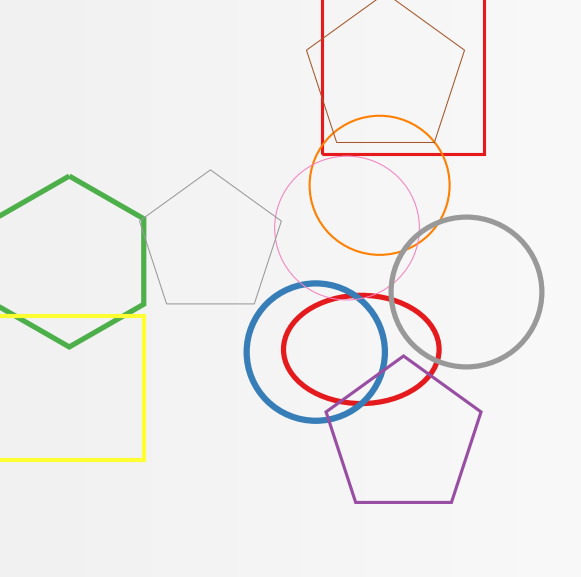[{"shape": "square", "thickness": 1.5, "radius": 0.7, "center": [0.693, 0.873]}, {"shape": "oval", "thickness": 2.5, "radius": 0.67, "center": [0.622, 0.394]}, {"shape": "circle", "thickness": 3, "radius": 0.59, "center": [0.543, 0.389]}, {"shape": "hexagon", "thickness": 2.5, "radius": 0.74, "center": [0.119, 0.546]}, {"shape": "pentagon", "thickness": 1.5, "radius": 0.7, "center": [0.694, 0.243]}, {"shape": "circle", "thickness": 1, "radius": 0.6, "center": [0.653, 0.678]}, {"shape": "square", "thickness": 2, "radius": 0.63, "center": [0.123, 0.327]}, {"shape": "pentagon", "thickness": 0.5, "radius": 0.71, "center": [0.663, 0.868]}, {"shape": "circle", "thickness": 0.5, "radius": 0.62, "center": [0.597, 0.604]}, {"shape": "pentagon", "thickness": 0.5, "radius": 0.64, "center": [0.362, 0.577]}, {"shape": "circle", "thickness": 2.5, "radius": 0.65, "center": [0.803, 0.494]}]